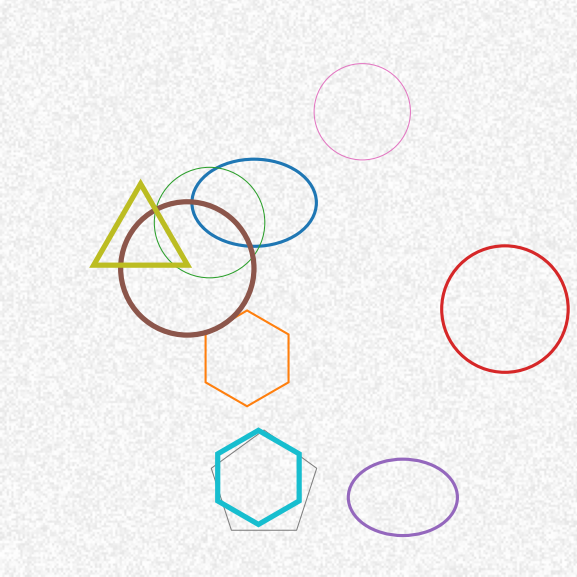[{"shape": "oval", "thickness": 1.5, "radius": 0.54, "center": [0.44, 0.648]}, {"shape": "hexagon", "thickness": 1, "radius": 0.41, "center": [0.428, 0.379]}, {"shape": "circle", "thickness": 0.5, "radius": 0.48, "center": [0.363, 0.614]}, {"shape": "circle", "thickness": 1.5, "radius": 0.55, "center": [0.874, 0.464]}, {"shape": "oval", "thickness": 1.5, "radius": 0.47, "center": [0.698, 0.138]}, {"shape": "circle", "thickness": 2.5, "radius": 0.58, "center": [0.324, 0.534]}, {"shape": "circle", "thickness": 0.5, "radius": 0.42, "center": [0.627, 0.806]}, {"shape": "pentagon", "thickness": 0.5, "radius": 0.48, "center": [0.457, 0.159]}, {"shape": "triangle", "thickness": 2.5, "radius": 0.47, "center": [0.244, 0.587]}, {"shape": "hexagon", "thickness": 2.5, "radius": 0.41, "center": [0.448, 0.172]}]